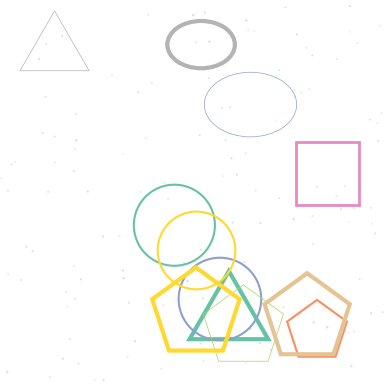[{"shape": "circle", "thickness": 1.5, "radius": 0.53, "center": [0.453, 0.415]}, {"shape": "triangle", "thickness": 3, "radius": 0.59, "center": [0.594, 0.178]}, {"shape": "pentagon", "thickness": 1.5, "radius": 0.41, "center": [0.823, 0.139]}, {"shape": "oval", "thickness": 0.5, "radius": 0.6, "center": [0.651, 0.728]}, {"shape": "circle", "thickness": 1.5, "radius": 0.54, "center": [0.571, 0.223]}, {"shape": "square", "thickness": 2, "radius": 0.41, "center": [0.851, 0.549]}, {"shape": "pentagon", "thickness": 0.5, "radius": 0.55, "center": [0.632, 0.15]}, {"shape": "circle", "thickness": 1.5, "radius": 0.5, "center": [0.51, 0.349]}, {"shape": "pentagon", "thickness": 3, "radius": 0.6, "center": [0.509, 0.186]}, {"shape": "pentagon", "thickness": 3, "radius": 0.58, "center": [0.798, 0.174]}, {"shape": "triangle", "thickness": 0.5, "radius": 0.52, "center": [0.142, 0.868]}, {"shape": "oval", "thickness": 3, "radius": 0.44, "center": [0.522, 0.884]}]